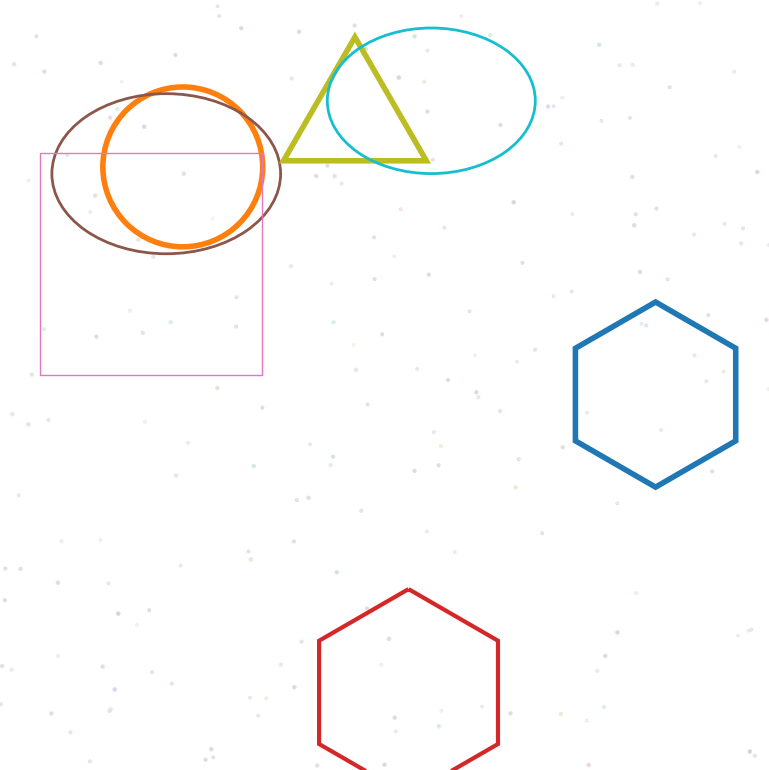[{"shape": "hexagon", "thickness": 2, "radius": 0.6, "center": [0.851, 0.488]}, {"shape": "circle", "thickness": 2, "radius": 0.52, "center": [0.237, 0.783]}, {"shape": "hexagon", "thickness": 1.5, "radius": 0.67, "center": [0.531, 0.101]}, {"shape": "oval", "thickness": 1, "radius": 0.74, "center": [0.216, 0.774]}, {"shape": "square", "thickness": 0.5, "radius": 0.72, "center": [0.195, 0.657]}, {"shape": "triangle", "thickness": 2, "radius": 0.54, "center": [0.461, 0.845]}, {"shape": "oval", "thickness": 1, "radius": 0.68, "center": [0.56, 0.869]}]